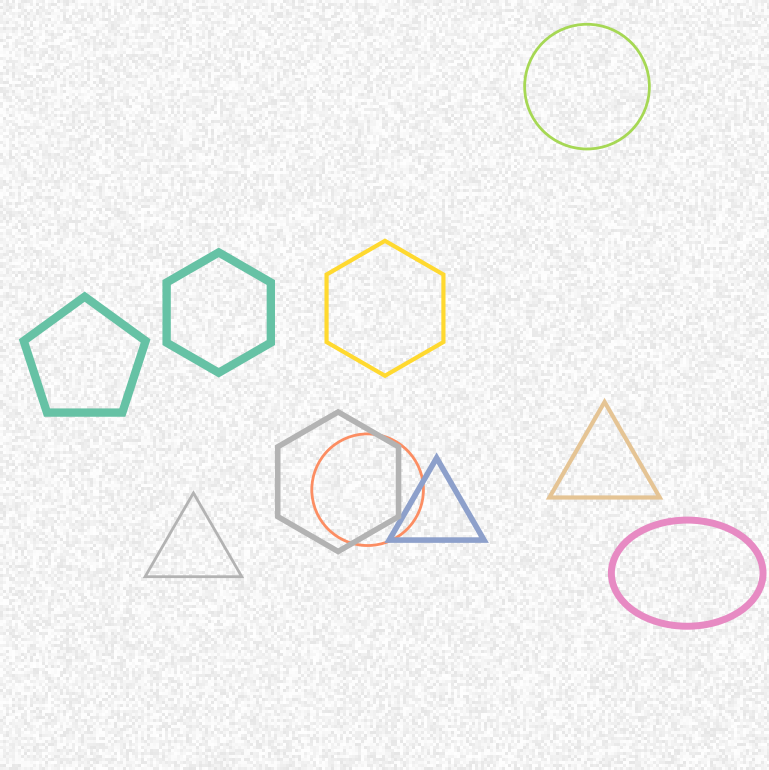[{"shape": "hexagon", "thickness": 3, "radius": 0.39, "center": [0.284, 0.594]}, {"shape": "pentagon", "thickness": 3, "radius": 0.42, "center": [0.11, 0.532]}, {"shape": "circle", "thickness": 1, "radius": 0.36, "center": [0.477, 0.364]}, {"shape": "triangle", "thickness": 2, "radius": 0.36, "center": [0.567, 0.334]}, {"shape": "oval", "thickness": 2.5, "radius": 0.49, "center": [0.892, 0.256]}, {"shape": "circle", "thickness": 1, "radius": 0.4, "center": [0.762, 0.887]}, {"shape": "hexagon", "thickness": 1.5, "radius": 0.44, "center": [0.5, 0.6]}, {"shape": "triangle", "thickness": 1.5, "radius": 0.41, "center": [0.785, 0.395]}, {"shape": "triangle", "thickness": 1, "radius": 0.36, "center": [0.251, 0.287]}, {"shape": "hexagon", "thickness": 2, "radius": 0.45, "center": [0.439, 0.374]}]